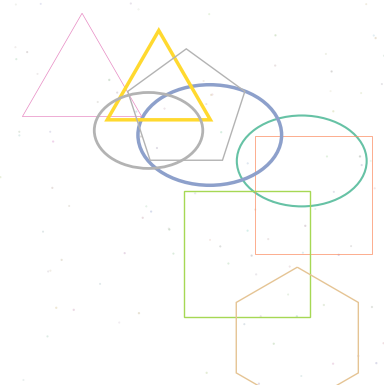[{"shape": "oval", "thickness": 1.5, "radius": 0.84, "center": [0.784, 0.582]}, {"shape": "square", "thickness": 0.5, "radius": 0.76, "center": [0.814, 0.494]}, {"shape": "oval", "thickness": 2.5, "radius": 0.93, "center": [0.545, 0.649]}, {"shape": "triangle", "thickness": 0.5, "radius": 0.89, "center": [0.213, 0.787]}, {"shape": "square", "thickness": 1, "radius": 0.82, "center": [0.641, 0.341]}, {"shape": "triangle", "thickness": 2.5, "radius": 0.77, "center": [0.412, 0.766]}, {"shape": "hexagon", "thickness": 1, "radius": 0.92, "center": [0.772, 0.123]}, {"shape": "oval", "thickness": 2, "radius": 0.7, "center": [0.386, 0.661]}, {"shape": "pentagon", "thickness": 1, "radius": 0.8, "center": [0.484, 0.713]}]